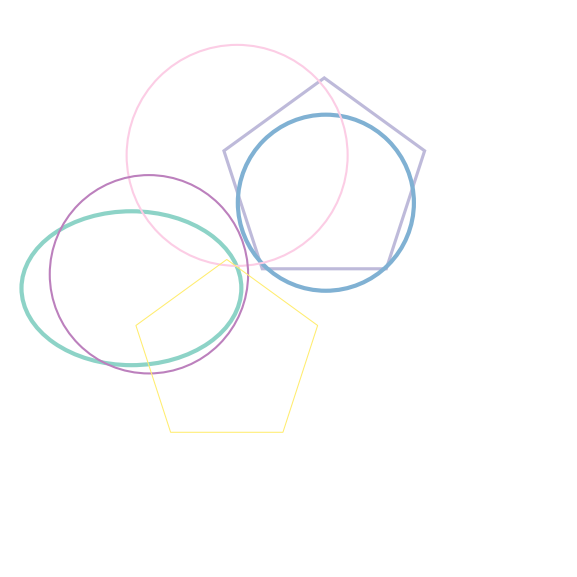[{"shape": "oval", "thickness": 2, "radius": 0.95, "center": [0.228, 0.5]}, {"shape": "pentagon", "thickness": 1.5, "radius": 0.91, "center": [0.562, 0.682]}, {"shape": "circle", "thickness": 2, "radius": 0.76, "center": [0.564, 0.648]}, {"shape": "circle", "thickness": 1, "radius": 0.96, "center": [0.411, 0.73]}, {"shape": "circle", "thickness": 1, "radius": 0.86, "center": [0.258, 0.524]}, {"shape": "pentagon", "thickness": 0.5, "radius": 0.83, "center": [0.393, 0.384]}]